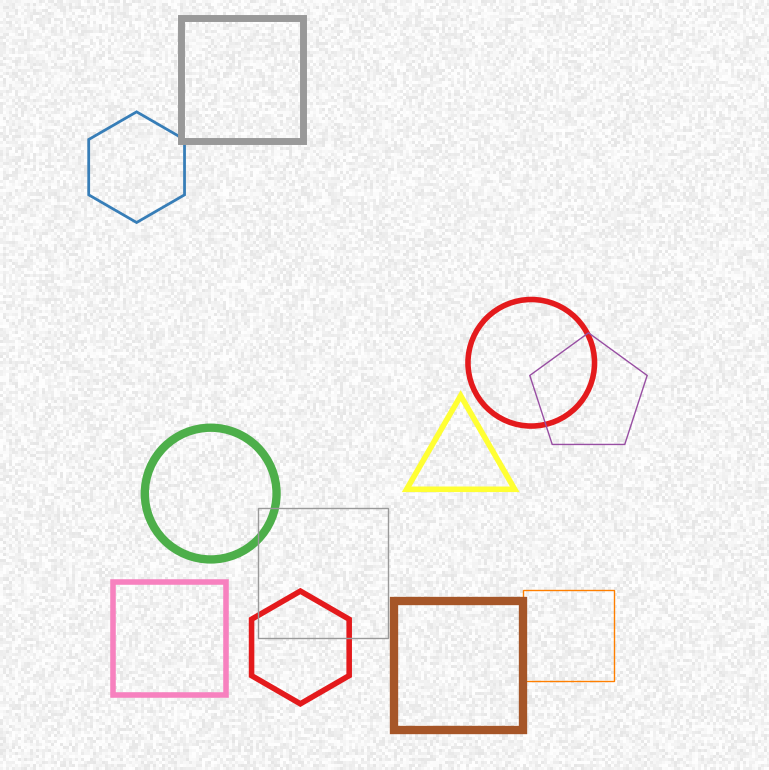[{"shape": "hexagon", "thickness": 2, "radius": 0.37, "center": [0.39, 0.159]}, {"shape": "circle", "thickness": 2, "radius": 0.41, "center": [0.69, 0.529]}, {"shape": "hexagon", "thickness": 1, "radius": 0.36, "center": [0.177, 0.783]}, {"shape": "circle", "thickness": 3, "radius": 0.43, "center": [0.274, 0.359]}, {"shape": "pentagon", "thickness": 0.5, "radius": 0.4, "center": [0.764, 0.488]}, {"shape": "square", "thickness": 0.5, "radius": 0.3, "center": [0.739, 0.174]}, {"shape": "triangle", "thickness": 2, "radius": 0.41, "center": [0.598, 0.405]}, {"shape": "square", "thickness": 3, "radius": 0.42, "center": [0.596, 0.135]}, {"shape": "square", "thickness": 2, "radius": 0.37, "center": [0.22, 0.171]}, {"shape": "square", "thickness": 2.5, "radius": 0.4, "center": [0.314, 0.897]}, {"shape": "square", "thickness": 0.5, "radius": 0.42, "center": [0.419, 0.256]}]